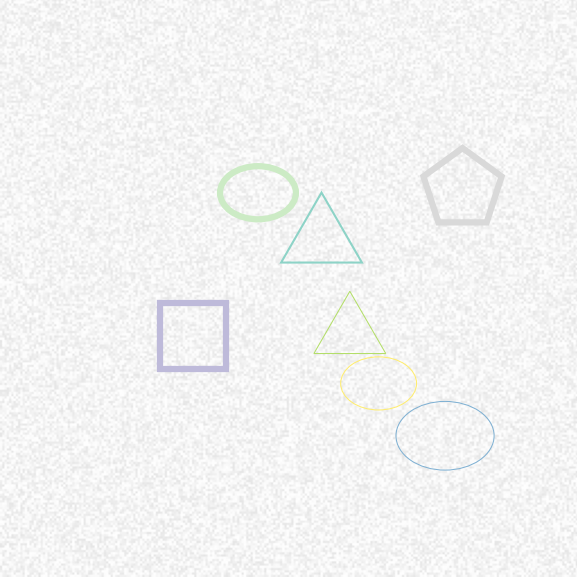[{"shape": "triangle", "thickness": 1, "radius": 0.4, "center": [0.557, 0.585]}, {"shape": "square", "thickness": 3, "radius": 0.29, "center": [0.334, 0.417]}, {"shape": "oval", "thickness": 0.5, "radius": 0.42, "center": [0.771, 0.245]}, {"shape": "triangle", "thickness": 0.5, "radius": 0.36, "center": [0.606, 0.423]}, {"shape": "pentagon", "thickness": 3, "radius": 0.36, "center": [0.801, 0.672]}, {"shape": "oval", "thickness": 3, "radius": 0.33, "center": [0.447, 0.665]}, {"shape": "oval", "thickness": 0.5, "radius": 0.33, "center": [0.656, 0.335]}]